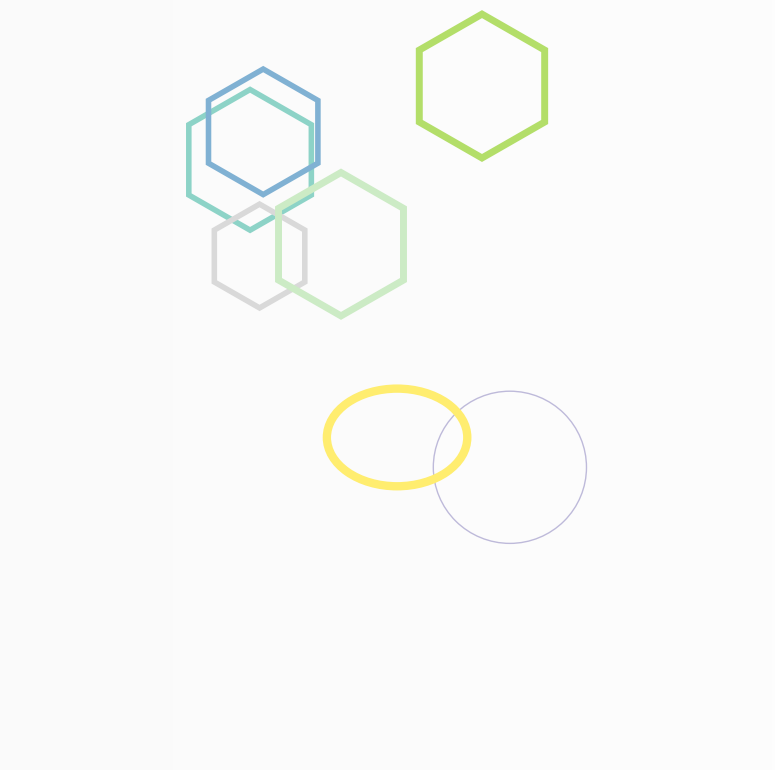[{"shape": "hexagon", "thickness": 2, "radius": 0.46, "center": [0.323, 0.792]}, {"shape": "circle", "thickness": 0.5, "radius": 0.49, "center": [0.658, 0.393]}, {"shape": "hexagon", "thickness": 2, "radius": 0.41, "center": [0.34, 0.829]}, {"shape": "hexagon", "thickness": 2.5, "radius": 0.47, "center": [0.622, 0.888]}, {"shape": "hexagon", "thickness": 2, "radius": 0.34, "center": [0.335, 0.667]}, {"shape": "hexagon", "thickness": 2.5, "radius": 0.47, "center": [0.44, 0.683]}, {"shape": "oval", "thickness": 3, "radius": 0.45, "center": [0.512, 0.432]}]